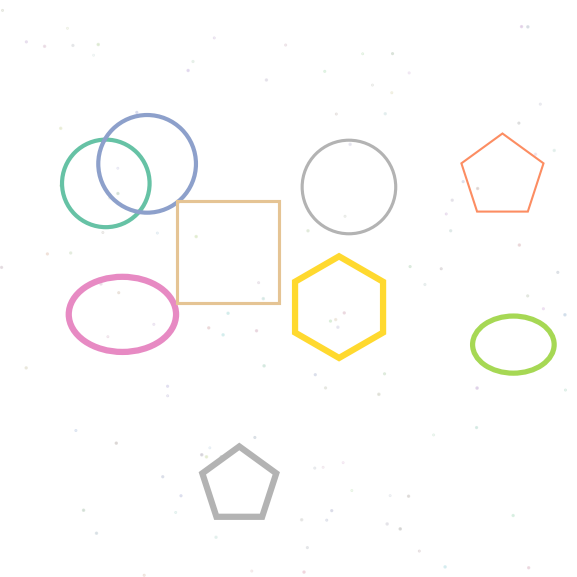[{"shape": "circle", "thickness": 2, "radius": 0.38, "center": [0.183, 0.682]}, {"shape": "pentagon", "thickness": 1, "radius": 0.37, "center": [0.87, 0.693]}, {"shape": "circle", "thickness": 2, "radius": 0.42, "center": [0.255, 0.715]}, {"shape": "oval", "thickness": 3, "radius": 0.46, "center": [0.212, 0.455]}, {"shape": "oval", "thickness": 2.5, "radius": 0.35, "center": [0.889, 0.402]}, {"shape": "hexagon", "thickness": 3, "radius": 0.44, "center": [0.587, 0.467]}, {"shape": "square", "thickness": 1.5, "radius": 0.44, "center": [0.395, 0.562]}, {"shape": "circle", "thickness": 1.5, "radius": 0.41, "center": [0.604, 0.675]}, {"shape": "pentagon", "thickness": 3, "radius": 0.34, "center": [0.414, 0.159]}]